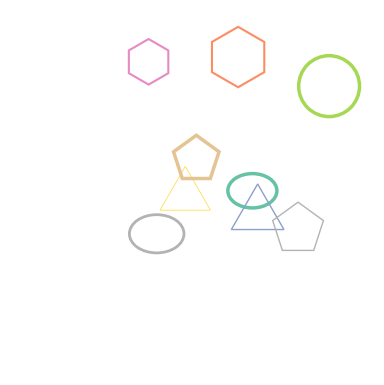[{"shape": "oval", "thickness": 2.5, "radius": 0.32, "center": [0.656, 0.505]}, {"shape": "hexagon", "thickness": 1.5, "radius": 0.39, "center": [0.619, 0.852]}, {"shape": "triangle", "thickness": 1, "radius": 0.39, "center": [0.669, 0.443]}, {"shape": "hexagon", "thickness": 1.5, "radius": 0.3, "center": [0.386, 0.839]}, {"shape": "circle", "thickness": 2.5, "radius": 0.4, "center": [0.855, 0.776]}, {"shape": "triangle", "thickness": 0.5, "radius": 0.38, "center": [0.481, 0.492]}, {"shape": "pentagon", "thickness": 2.5, "radius": 0.31, "center": [0.51, 0.587]}, {"shape": "pentagon", "thickness": 1, "radius": 0.35, "center": [0.774, 0.406]}, {"shape": "oval", "thickness": 2, "radius": 0.35, "center": [0.407, 0.393]}]